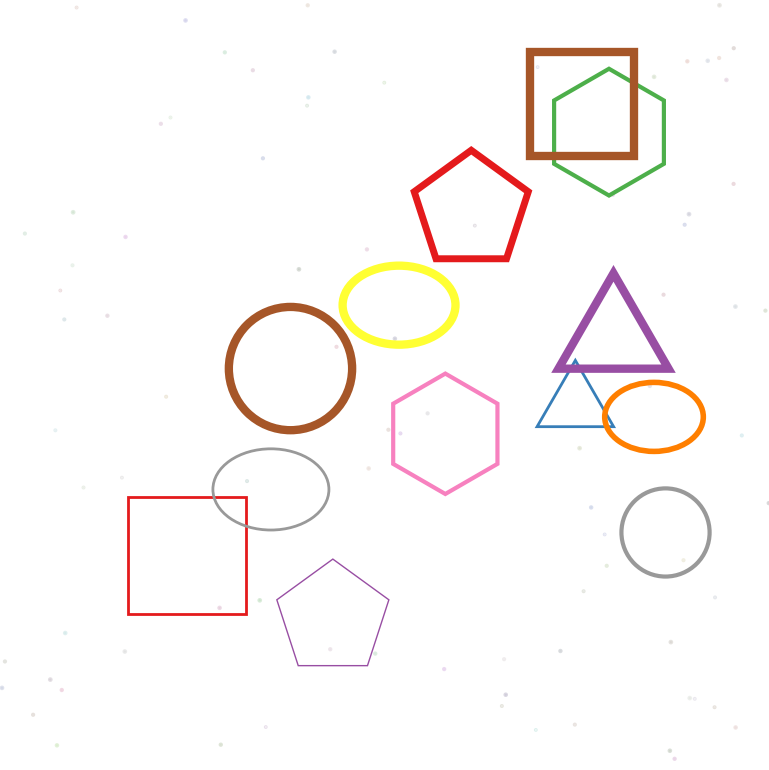[{"shape": "pentagon", "thickness": 2.5, "radius": 0.39, "center": [0.612, 0.727]}, {"shape": "square", "thickness": 1, "radius": 0.38, "center": [0.243, 0.278]}, {"shape": "triangle", "thickness": 1, "radius": 0.29, "center": [0.747, 0.475]}, {"shape": "hexagon", "thickness": 1.5, "radius": 0.41, "center": [0.791, 0.828]}, {"shape": "triangle", "thickness": 3, "radius": 0.41, "center": [0.797, 0.562]}, {"shape": "pentagon", "thickness": 0.5, "radius": 0.38, "center": [0.432, 0.197]}, {"shape": "oval", "thickness": 2, "radius": 0.32, "center": [0.849, 0.459]}, {"shape": "oval", "thickness": 3, "radius": 0.37, "center": [0.518, 0.604]}, {"shape": "square", "thickness": 3, "radius": 0.34, "center": [0.755, 0.865]}, {"shape": "circle", "thickness": 3, "radius": 0.4, "center": [0.377, 0.521]}, {"shape": "hexagon", "thickness": 1.5, "radius": 0.39, "center": [0.578, 0.437]}, {"shape": "circle", "thickness": 1.5, "radius": 0.29, "center": [0.864, 0.308]}, {"shape": "oval", "thickness": 1, "radius": 0.38, "center": [0.352, 0.364]}]